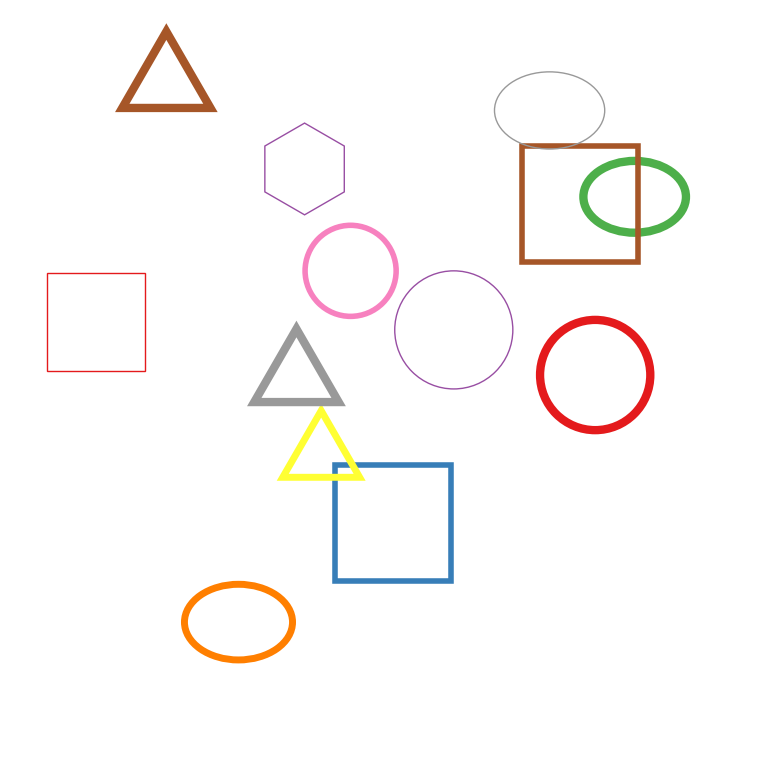[{"shape": "square", "thickness": 0.5, "radius": 0.32, "center": [0.124, 0.581]}, {"shape": "circle", "thickness": 3, "radius": 0.36, "center": [0.773, 0.513]}, {"shape": "square", "thickness": 2, "radius": 0.38, "center": [0.51, 0.321]}, {"shape": "oval", "thickness": 3, "radius": 0.33, "center": [0.824, 0.744]}, {"shape": "hexagon", "thickness": 0.5, "radius": 0.3, "center": [0.396, 0.781]}, {"shape": "circle", "thickness": 0.5, "radius": 0.38, "center": [0.589, 0.572]}, {"shape": "oval", "thickness": 2.5, "radius": 0.35, "center": [0.31, 0.192]}, {"shape": "triangle", "thickness": 2.5, "radius": 0.29, "center": [0.417, 0.409]}, {"shape": "square", "thickness": 2, "radius": 0.38, "center": [0.754, 0.735]}, {"shape": "triangle", "thickness": 3, "radius": 0.33, "center": [0.216, 0.893]}, {"shape": "circle", "thickness": 2, "radius": 0.3, "center": [0.455, 0.648]}, {"shape": "triangle", "thickness": 3, "radius": 0.32, "center": [0.385, 0.509]}, {"shape": "oval", "thickness": 0.5, "radius": 0.36, "center": [0.714, 0.857]}]